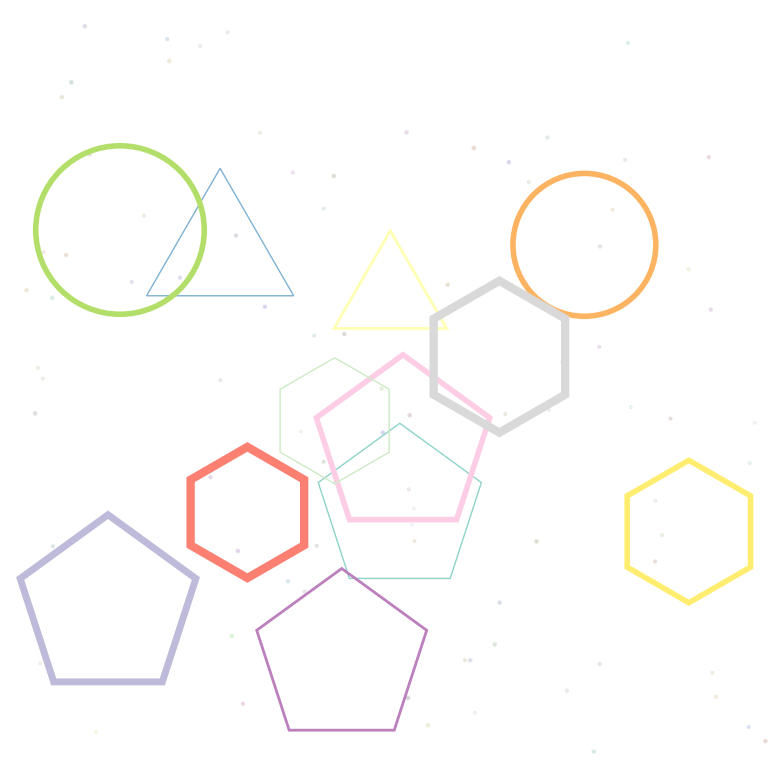[{"shape": "pentagon", "thickness": 0.5, "radius": 0.56, "center": [0.519, 0.339]}, {"shape": "triangle", "thickness": 1, "radius": 0.42, "center": [0.507, 0.616]}, {"shape": "pentagon", "thickness": 2.5, "radius": 0.6, "center": [0.14, 0.211]}, {"shape": "hexagon", "thickness": 3, "radius": 0.43, "center": [0.321, 0.334]}, {"shape": "triangle", "thickness": 0.5, "radius": 0.55, "center": [0.286, 0.671]}, {"shape": "circle", "thickness": 2, "radius": 0.46, "center": [0.759, 0.682]}, {"shape": "circle", "thickness": 2, "radius": 0.55, "center": [0.156, 0.701]}, {"shape": "pentagon", "thickness": 2, "radius": 0.59, "center": [0.523, 0.421]}, {"shape": "hexagon", "thickness": 3, "radius": 0.49, "center": [0.649, 0.537]}, {"shape": "pentagon", "thickness": 1, "radius": 0.58, "center": [0.444, 0.146]}, {"shape": "hexagon", "thickness": 0.5, "radius": 0.41, "center": [0.435, 0.454]}, {"shape": "hexagon", "thickness": 2, "radius": 0.46, "center": [0.895, 0.31]}]